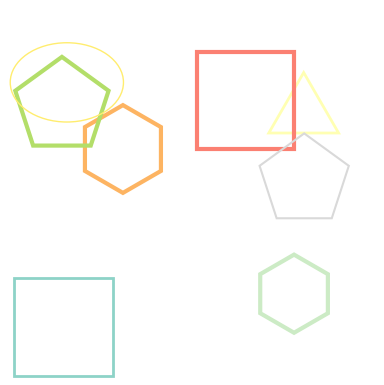[{"shape": "square", "thickness": 2, "radius": 0.64, "center": [0.165, 0.151]}, {"shape": "triangle", "thickness": 2, "radius": 0.52, "center": [0.789, 0.707]}, {"shape": "square", "thickness": 3, "radius": 0.63, "center": [0.637, 0.74]}, {"shape": "hexagon", "thickness": 3, "radius": 0.57, "center": [0.319, 0.613]}, {"shape": "pentagon", "thickness": 3, "radius": 0.64, "center": [0.161, 0.725]}, {"shape": "pentagon", "thickness": 1.5, "radius": 0.61, "center": [0.79, 0.532]}, {"shape": "hexagon", "thickness": 3, "radius": 0.51, "center": [0.764, 0.237]}, {"shape": "oval", "thickness": 1, "radius": 0.74, "center": [0.174, 0.786]}]